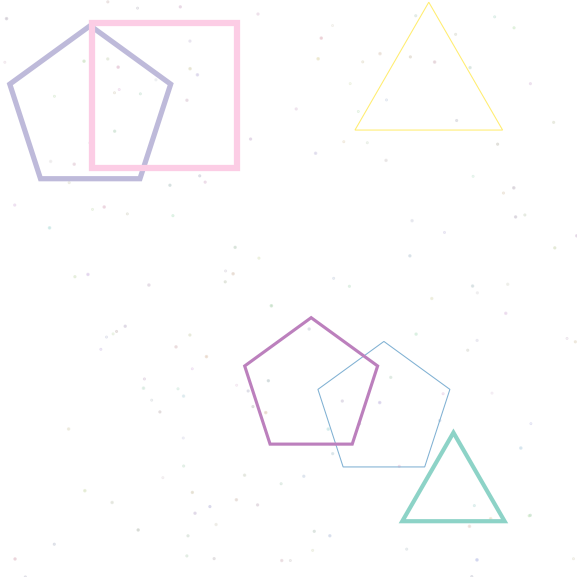[{"shape": "triangle", "thickness": 2, "radius": 0.51, "center": [0.785, 0.148]}, {"shape": "pentagon", "thickness": 2.5, "radius": 0.73, "center": [0.156, 0.808]}, {"shape": "pentagon", "thickness": 0.5, "radius": 0.6, "center": [0.665, 0.288]}, {"shape": "square", "thickness": 3, "radius": 0.63, "center": [0.285, 0.833]}, {"shape": "pentagon", "thickness": 1.5, "radius": 0.61, "center": [0.539, 0.328]}, {"shape": "triangle", "thickness": 0.5, "radius": 0.74, "center": [0.742, 0.848]}]